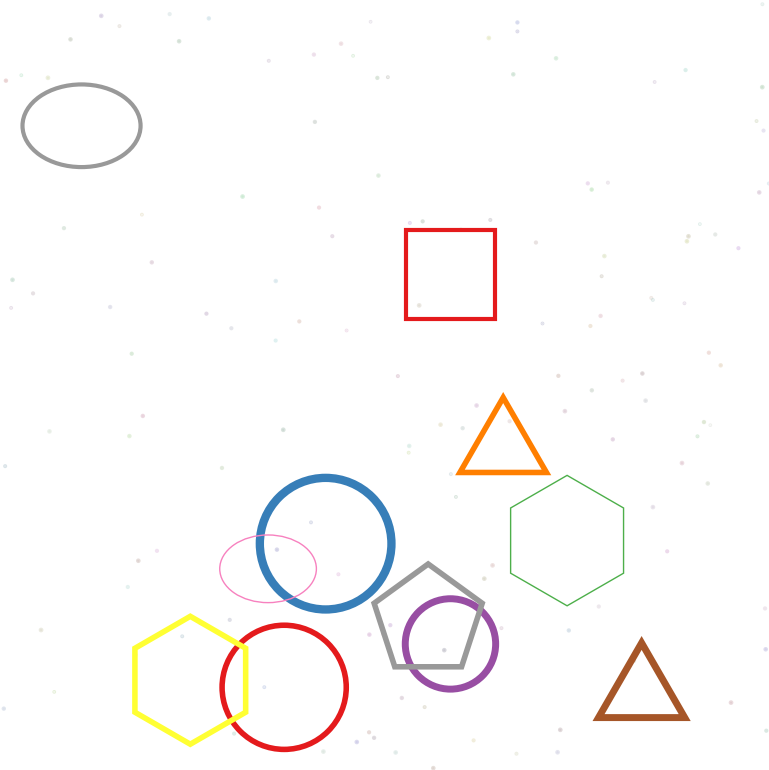[{"shape": "circle", "thickness": 2, "radius": 0.4, "center": [0.369, 0.107]}, {"shape": "square", "thickness": 1.5, "radius": 0.29, "center": [0.585, 0.643]}, {"shape": "circle", "thickness": 3, "radius": 0.43, "center": [0.423, 0.294]}, {"shape": "hexagon", "thickness": 0.5, "radius": 0.42, "center": [0.736, 0.298]}, {"shape": "circle", "thickness": 2.5, "radius": 0.29, "center": [0.585, 0.164]}, {"shape": "triangle", "thickness": 2, "radius": 0.32, "center": [0.653, 0.419]}, {"shape": "hexagon", "thickness": 2, "radius": 0.42, "center": [0.247, 0.117]}, {"shape": "triangle", "thickness": 2.5, "radius": 0.32, "center": [0.833, 0.1]}, {"shape": "oval", "thickness": 0.5, "radius": 0.31, "center": [0.348, 0.261]}, {"shape": "oval", "thickness": 1.5, "radius": 0.38, "center": [0.106, 0.837]}, {"shape": "pentagon", "thickness": 2, "radius": 0.37, "center": [0.556, 0.194]}]